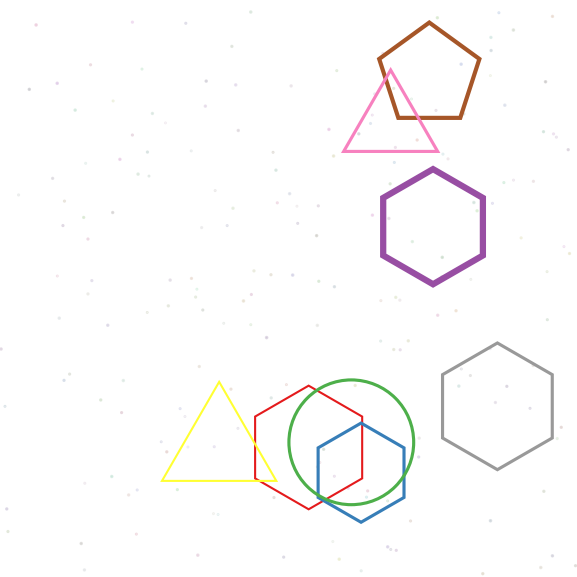[{"shape": "hexagon", "thickness": 1, "radius": 0.54, "center": [0.534, 0.224]}, {"shape": "hexagon", "thickness": 1.5, "radius": 0.43, "center": [0.625, 0.181]}, {"shape": "circle", "thickness": 1.5, "radius": 0.54, "center": [0.608, 0.233]}, {"shape": "hexagon", "thickness": 3, "radius": 0.5, "center": [0.75, 0.607]}, {"shape": "triangle", "thickness": 1, "radius": 0.57, "center": [0.379, 0.224]}, {"shape": "pentagon", "thickness": 2, "radius": 0.46, "center": [0.743, 0.869]}, {"shape": "triangle", "thickness": 1.5, "radius": 0.47, "center": [0.676, 0.784]}, {"shape": "hexagon", "thickness": 1.5, "radius": 0.55, "center": [0.861, 0.296]}]